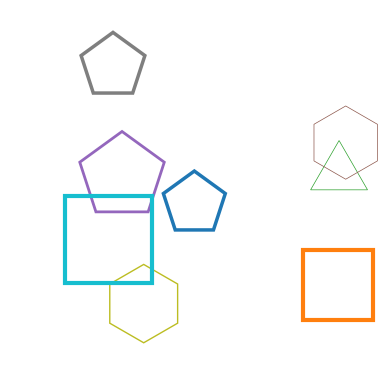[{"shape": "pentagon", "thickness": 2.5, "radius": 0.42, "center": [0.505, 0.471]}, {"shape": "square", "thickness": 3, "radius": 0.45, "center": [0.878, 0.26]}, {"shape": "triangle", "thickness": 0.5, "radius": 0.43, "center": [0.881, 0.55]}, {"shape": "pentagon", "thickness": 2, "radius": 0.58, "center": [0.317, 0.543]}, {"shape": "hexagon", "thickness": 0.5, "radius": 0.48, "center": [0.898, 0.63]}, {"shape": "pentagon", "thickness": 2.5, "radius": 0.44, "center": [0.294, 0.829]}, {"shape": "hexagon", "thickness": 1, "radius": 0.51, "center": [0.373, 0.211]}, {"shape": "square", "thickness": 3, "radius": 0.57, "center": [0.282, 0.377]}]